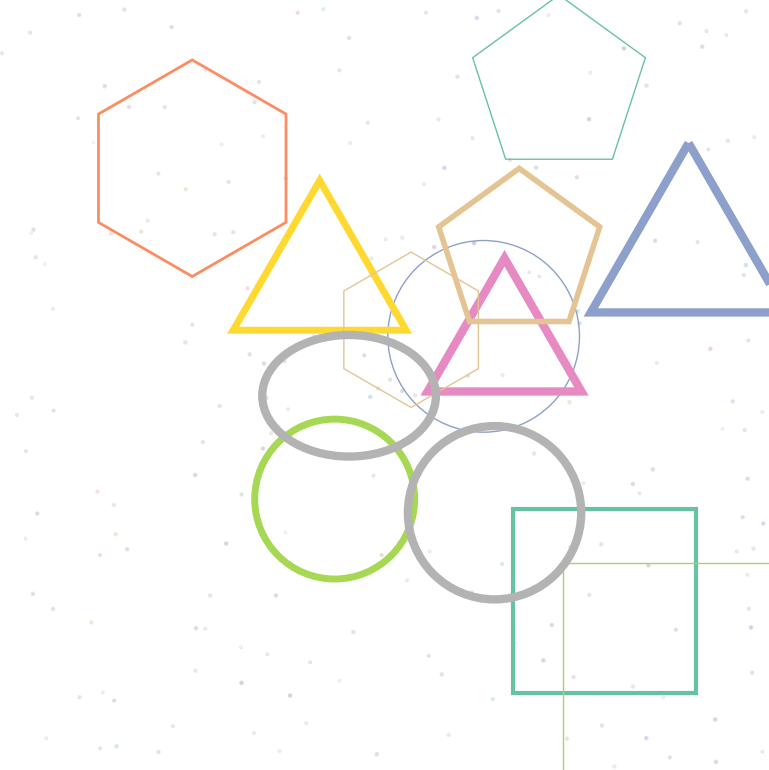[{"shape": "pentagon", "thickness": 0.5, "radius": 0.59, "center": [0.726, 0.889]}, {"shape": "square", "thickness": 1.5, "radius": 0.6, "center": [0.785, 0.219]}, {"shape": "hexagon", "thickness": 1, "radius": 0.7, "center": [0.25, 0.782]}, {"shape": "circle", "thickness": 0.5, "radius": 0.62, "center": [0.628, 0.563]}, {"shape": "triangle", "thickness": 3, "radius": 0.73, "center": [0.894, 0.668]}, {"shape": "triangle", "thickness": 3, "radius": 0.58, "center": [0.655, 0.549]}, {"shape": "circle", "thickness": 2.5, "radius": 0.52, "center": [0.435, 0.352]}, {"shape": "square", "thickness": 0.5, "radius": 0.74, "center": [0.879, 0.121]}, {"shape": "triangle", "thickness": 2.5, "radius": 0.65, "center": [0.415, 0.636]}, {"shape": "pentagon", "thickness": 2, "radius": 0.55, "center": [0.674, 0.671]}, {"shape": "hexagon", "thickness": 0.5, "radius": 0.5, "center": [0.534, 0.572]}, {"shape": "oval", "thickness": 3, "radius": 0.56, "center": [0.453, 0.486]}, {"shape": "circle", "thickness": 3, "radius": 0.56, "center": [0.642, 0.334]}]